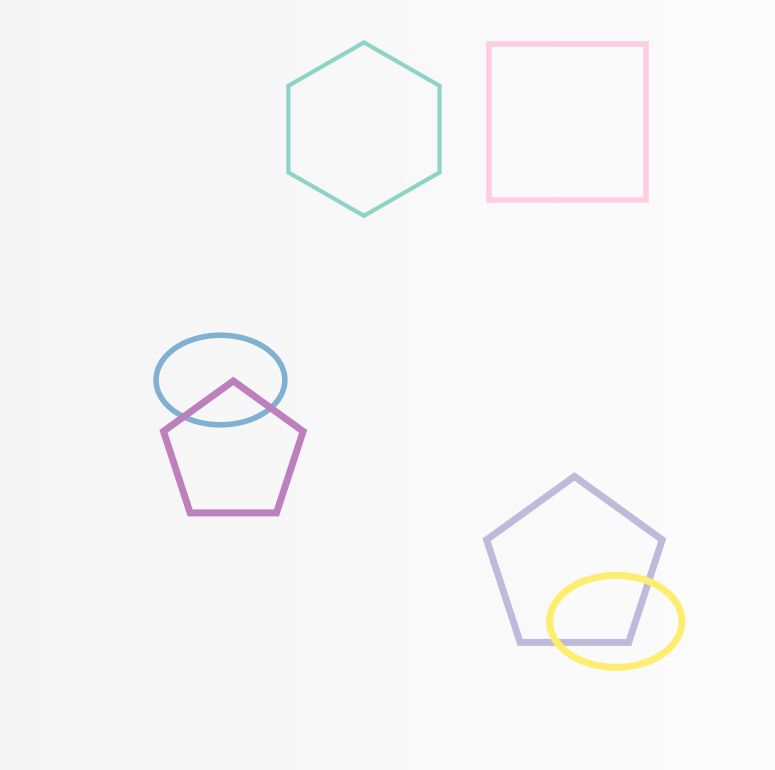[{"shape": "hexagon", "thickness": 1.5, "radius": 0.56, "center": [0.47, 0.832]}, {"shape": "pentagon", "thickness": 2.5, "radius": 0.6, "center": [0.741, 0.262]}, {"shape": "oval", "thickness": 2, "radius": 0.42, "center": [0.284, 0.506]}, {"shape": "square", "thickness": 2, "radius": 0.51, "center": [0.732, 0.842]}, {"shape": "pentagon", "thickness": 2.5, "radius": 0.47, "center": [0.301, 0.411]}, {"shape": "oval", "thickness": 2.5, "radius": 0.43, "center": [0.795, 0.193]}]